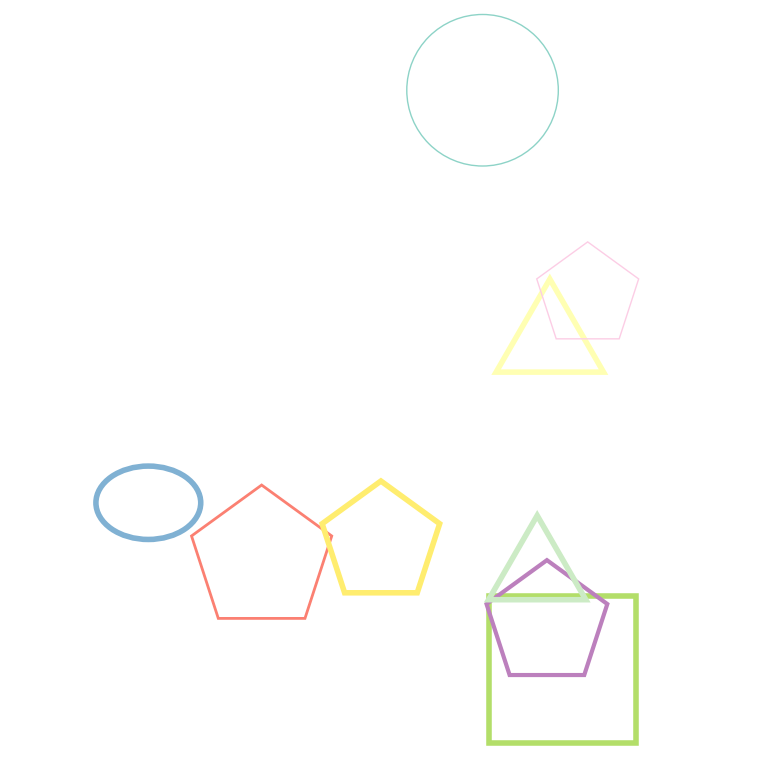[{"shape": "circle", "thickness": 0.5, "radius": 0.49, "center": [0.627, 0.883]}, {"shape": "triangle", "thickness": 2, "radius": 0.4, "center": [0.714, 0.557]}, {"shape": "pentagon", "thickness": 1, "radius": 0.48, "center": [0.34, 0.274]}, {"shape": "oval", "thickness": 2, "radius": 0.34, "center": [0.193, 0.347]}, {"shape": "square", "thickness": 2, "radius": 0.48, "center": [0.731, 0.13]}, {"shape": "pentagon", "thickness": 0.5, "radius": 0.35, "center": [0.763, 0.616]}, {"shape": "pentagon", "thickness": 1.5, "radius": 0.41, "center": [0.71, 0.19]}, {"shape": "triangle", "thickness": 2, "radius": 0.36, "center": [0.698, 0.258]}, {"shape": "pentagon", "thickness": 2, "radius": 0.4, "center": [0.495, 0.295]}]